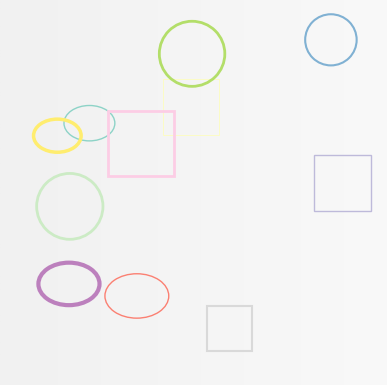[{"shape": "oval", "thickness": 1, "radius": 0.33, "center": [0.231, 0.68]}, {"shape": "square", "thickness": 0.5, "radius": 0.36, "center": [0.492, 0.722]}, {"shape": "square", "thickness": 1, "radius": 0.37, "center": [0.885, 0.525]}, {"shape": "oval", "thickness": 1, "radius": 0.41, "center": [0.353, 0.231]}, {"shape": "circle", "thickness": 1.5, "radius": 0.33, "center": [0.854, 0.897]}, {"shape": "circle", "thickness": 2, "radius": 0.42, "center": [0.496, 0.86]}, {"shape": "square", "thickness": 2, "radius": 0.42, "center": [0.363, 0.626]}, {"shape": "square", "thickness": 1.5, "radius": 0.29, "center": [0.593, 0.147]}, {"shape": "oval", "thickness": 3, "radius": 0.39, "center": [0.178, 0.263]}, {"shape": "circle", "thickness": 2, "radius": 0.43, "center": [0.18, 0.464]}, {"shape": "oval", "thickness": 2.5, "radius": 0.31, "center": [0.148, 0.648]}]